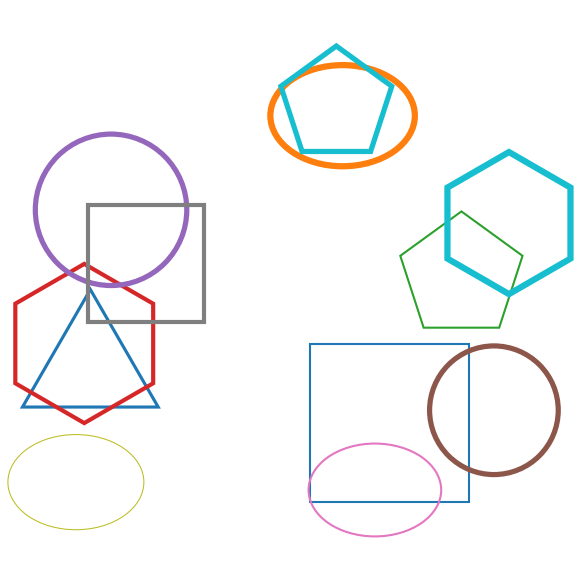[{"shape": "square", "thickness": 1, "radius": 0.69, "center": [0.674, 0.267]}, {"shape": "triangle", "thickness": 1.5, "radius": 0.68, "center": [0.156, 0.362]}, {"shape": "oval", "thickness": 3, "radius": 0.63, "center": [0.593, 0.799]}, {"shape": "pentagon", "thickness": 1, "radius": 0.56, "center": [0.799, 0.522]}, {"shape": "hexagon", "thickness": 2, "radius": 0.69, "center": [0.146, 0.404]}, {"shape": "circle", "thickness": 2.5, "radius": 0.66, "center": [0.192, 0.636]}, {"shape": "circle", "thickness": 2.5, "radius": 0.56, "center": [0.855, 0.289]}, {"shape": "oval", "thickness": 1, "radius": 0.57, "center": [0.649, 0.151]}, {"shape": "square", "thickness": 2, "radius": 0.5, "center": [0.252, 0.543]}, {"shape": "oval", "thickness": 0.5, "radius": 0.59, "center": [0.131, 0.164]}, {"shape": "hexagon", "thickness": 3, "radius": 0.61, "center": [0.881, 0.613]}, {"shape": "pentagon", "thickness": 2.5, "radius": 0.5, "center": [0.582, 0.819]}]